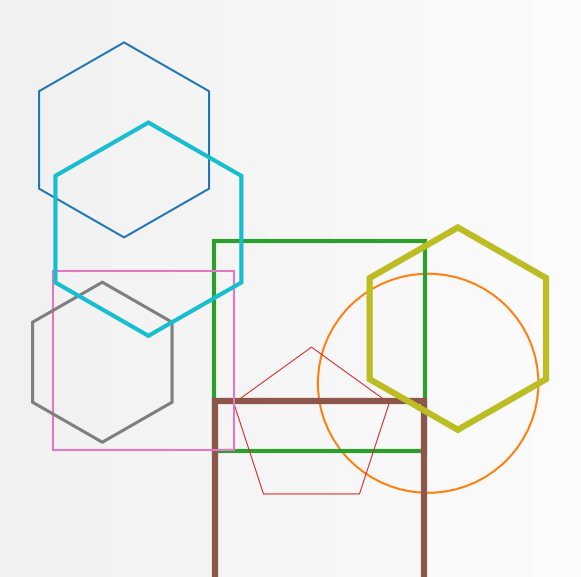[{"shape": "hexagon", "thickness": 1, "radius": 0.84, "center": [0.213, 0.757]}, {"shape": "circle", "thickness": 1, "radius": 0.95, "center": [0.737, 0.335]}, {"shape": "square", "thickness": 2, "radius": 0.91, "center": [0.549, 0.4]}, {"shape": "pentagon", "thickness": 0.5, "radius": 0.7, "center": [0.536, 0.258]}, {"shape": "square", "thickness": 3, "radius": 0.9, "center": [0.549, 0.125]}, {"shape": "square", "thickness": 1, "radius": 0.78, "center": [0.247, 0.376]}, {"shape": "hexagon", "thickness": 1.5, "radius": 0.69, "center": [0.176, 0.372]}, {"shape": "hexagon", "thickness": 3, "radius": 0.88, "center": [0.788, 0.43]}, {"shape": "hexagon", "thickness": 2, "radius": 0.92, "center": [0.255, 0.602]}]